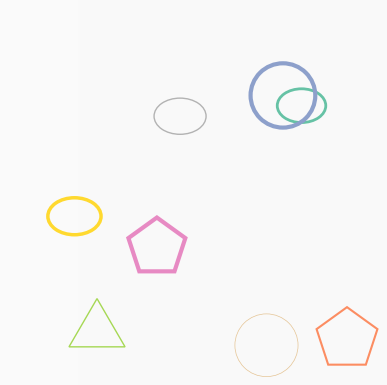[{"shape": "oval", "thickness": 2, "radius": 0.31, "center": [0.778, 0.726]}, {"shape": "pentagon", "thickness": 1.5, "radius": 0.41, "center": [0.896, 0.12]}, {"shape": "circle", "thickness": 3, "radius": 0.42, "center": [0.73, 0.752]}, {"shape": "pentagon", "thickness": 3, "radius": 0.39, "center": [0.405, 0.358]}, {"shape": "triangle", "thickness": 1, "radius": 0.42, "center": [0.25, 0.141]}, {"shape": "oval", "thickness": 2.5, "radius": 0.34, "center": [0.192, 0.438]}, {"shape": "circle", "thickness": 0.5, "radius": 0.41, "center": [0.688, 0.103]}, {"shape": "oval", "thickness": 1, "radius": 0.34, "center": [0.465, 0.698]}]